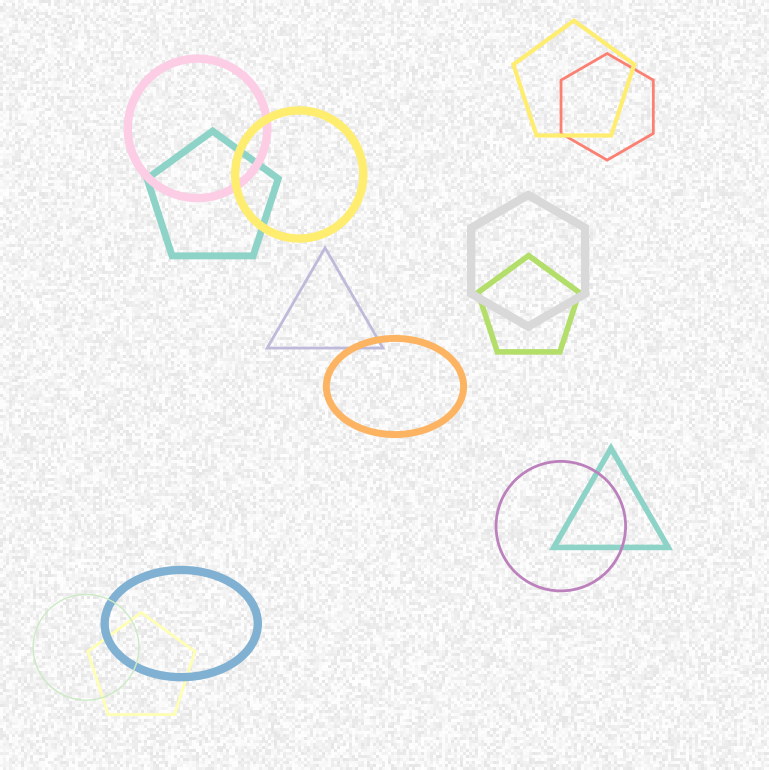[{"shape": "pentagon", "thickness": 2.5, "radius": 0.45, "center": [0.276, 0.74]}, {"shape": "triangle", "thickness": 2, "radius": 0.43, "center": [0.794, 0.332]}, {"shape": "pentagon", "thickness": 1, "radius": 0.37, "center": [0.184, 0.131]}, {"shape": "triangle", "thickness": 1, "radius": 0.43, "center": [0.422, 0.591]}, {"shape": "hexagon", "thickness": 1, "radius": 0.35, "center": [0.789, 0.861]}, {"shape": "oval", "thickness": 3, "radius": 0.5, "center": [0.235, 0.19]}, {"shape": "oval", "thickness": 2.5, "radius": 0.45, "center": [0.513, 0.498]}, {"shape": "pentagon", "thickness": 2, "radius": 0.35, "center": [0.687, 0.599]}, {"shape": "circle", "thickness": 3, "radius": 0.45, "center": [0.257, 0.833]}, {"shape": "hexagon", "thickness": 3, "radius": 0.43, "center": [0.686, 0.661]}, {"shape": "circle", "thickness": 1, "radius": 0.42, "center": [0.728, 0.317]}, {"shape": "circle", "thickness": 0.5, "radius": 0.34, "center": [0.112, 0.159]}, {"shape": "circle", "thickness": 3, "radius": 0.42, "center": [0.389, 0.773]}, {"shape": "pentagon", "thickness": 1.5, "radius": 0.41, "center": [0.745, 0.891]}]